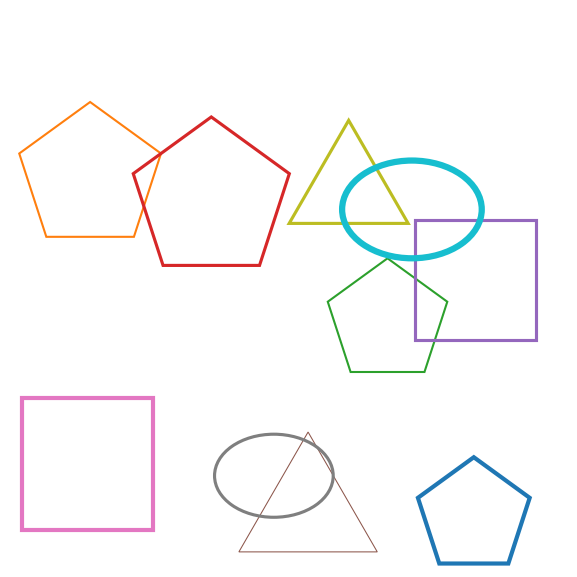[{"shape": "pentagon", "thickness": 2, "radius": 0.51, "center": [0.82, 0.106]}, {"shape": "pentagon", "thickness": 1, "radius": 0.65, "center": [0.156, 0.693]}, {"shape": "pentagon", "thickness": 1, "radius": 0.54, "center": [0.671, 0.443]}, {"shape": "pentagon", "thickness": 1.5, "radius": 0.71, "center": [0.366, 0.655]}, {"shape": "square", "thickness": 1.5, "radius": 0.52, "center": [0.823, 0.514]}, {"shape": "triangle", "thickness": 0.5, "radius": 0.69, "center": [0.533, 0.113]}, {"shape": "square", "thickness": 2, "radius": 0.57, "center": [0.151, 0.195]}, {"shape": "oval", "thickness": 1.5, "radius": 0.51, "center": [0.474, 0.175]}, {"shape": "triangle", "thickness": 1.5, "radius": 0.59, "center": [0.604, 0.672]}, {"shape": "oval", "thickness": 3, "radius": 0.6, "center": [0.713, 0.637]}]